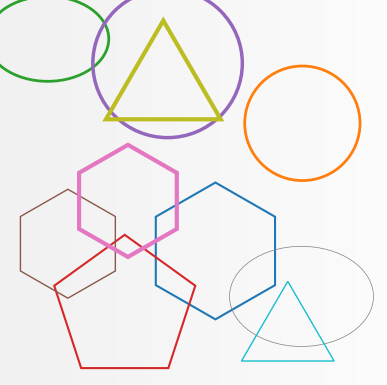[{"shape": "hexagon", "thickness": 1.5, "radius": 0.89, "center": [0.556, 0.348]}, {"shape": "circle", "thickness": 2, "radius": 0.74, "center": [0.78, 0.68]}, {"shape": "oval", "thickness": 2, "radius": 0.79, "center": [0.123, 0.899]}, {"shape": "pentagon", "thickness": 1.5, "radius": 0.96, "center": [0.322, 0.199]}, {"shape": "circle", "thickness": 2.5, "radius": 0.96, "center": [0.432, 0.835]}, {"shape": "hexagon", "thickness": 1, "radius": 0.71, "center": [0.175, 0.367]}, {"shape": "hexagon", "thickness": 3, "radius": 0.73, "center": [0.33, 0.478]}, {"shape": "oval", "thickness": 0.5, "radius": 0.93, "center": [0.778, 0.23]}, {"shape": "triangle", "thickness": 3, "radius": 0.85, "center": [0.421, 0.776]}, {"shape": "triangle", "thickness": 1, "radius": 0.69, "center": [0.743, 0.131]}]